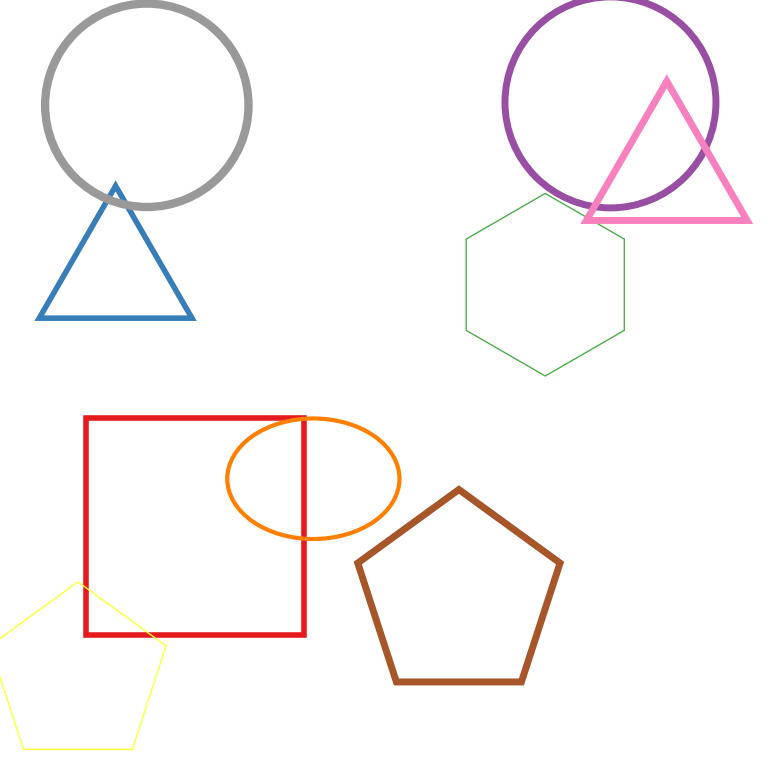[{"shape": "square", "thickness": 2, "radius": 0.71, "center": [0.253, 0.316]}, {"shape": "triangle", "thickness": 2, "radius": 0.57, "center": [0.15, 0.644]}, {"shape": "hexagon", "thickness": 0.5, "radius": 0.59, "center": [0.708, 0.63]}, {"shape": "circle", "thickness": 2.5, "radius": 0.68, "center": [0.793, 0.867]}, {"shape": "oval", "thickness": 1.5, "radius": 0.56, "center": [0.407, 0.378]}, {"shape": "pentagon", "thickness": 0.5, "radius": 0.6, "center": [0.101, 0.124]}, {"shape": "pentagon", "thickness": 2.5, "radius": 0.69, "center": [0.596, 0.226]}, {"shape": "triangle", "thickness": 2.5, "radius": 0.6, "center": [0.866, 0.774]}, {"shape": "circle", "thickness": 3, "radius": 0.66, "center": [0.191, 0.863]}]